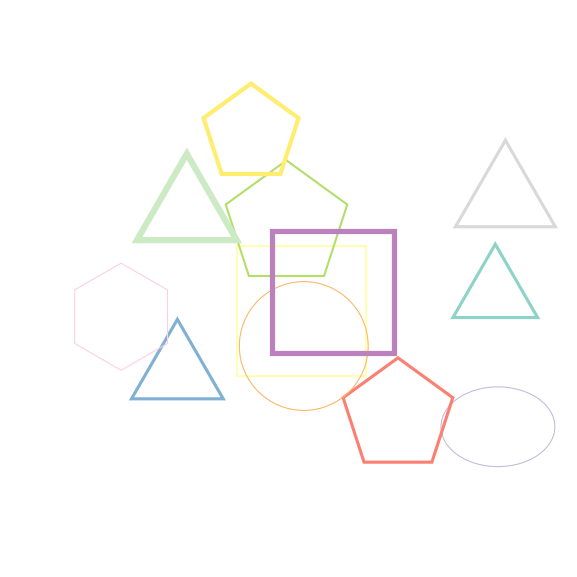[{"shape": "triangle", "thickness": 1.5, "radius": 0.42, "center": [0.858, 0.492]}, {"shape": "square", "thickness": 1, "radius": 0.56, "center": [0.522, 0.46]}, {"shape": "oval", "thickness": 0.5, "radius": 0.49, "center": [0.862, 0.26]}, {"shape": "pentagon", "thickness": 1.5, "radius": 0.5, "center": [0.689, 0.28]}, {"shape": "triangle", "thickness": 1.5, "radius": 0.46, "center": [0.307, 0.354]}, {"shape": "circle", "thickness": 0.5, "radius": 0.56, "center": [0.526, 0.4]}, {"shape": "pentagon", "thickness": 1, "radius": 0.55, "center": [0.496, 0.611]}, {"shape": "hexagon", "thickness": 0.5, "radius": 0.46, "center": [0.21, 0.451]}, {"shape": "triangle", "thickness": 1.5, "radius": 0.5, "center": [0.875, 0.656]}, {"shape": "square", "thickness": 2.5, "radius": 0.53, "center": [0.577, 0.494]}, {"shape": "triangle", "thickness": 3, "radius": 0.5, "center": [0.323, 0.633]}, {"shape": "pentagon", "thickness": 2, "radius": 0.43, "center": [0.435, 0.768]}]